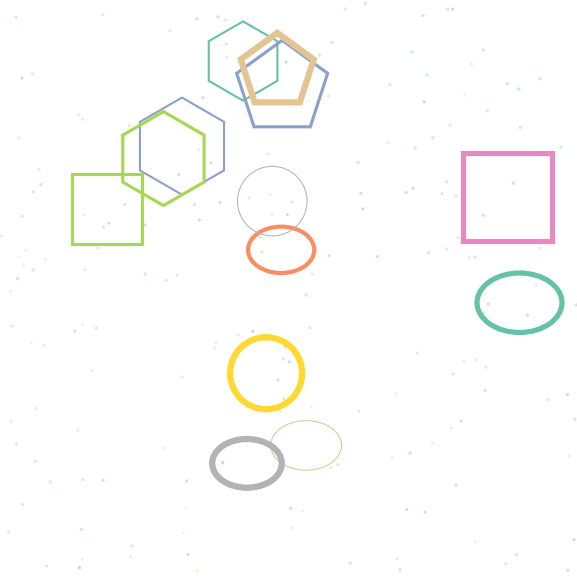[{"shape": "hexagon", "thickness": 1, "radius": 0.34, "center": [0.421, 0.893]}, {"shape": "oval", "thickness": 2.5, "radius": 0.37, "center": [0.9, 0.475]}, {"shape": "oval", "thickness": 2, "radius": 0.29, "center": [0.487, 0.566]}, {"shape": "pentagon", "thickness": 1.5, "radius": 0.41, "center": [0.489, 0.847]}, {"shape": "hexagon", "thickness": 1, "radius": 0.42, "center": [0.315, 0.746]}, {"shape": "square", "thickness": 2.5, "radius": 0.38, "center": [0.879, 0.657]}, {"shape": "square", "thickness": 1.5, "radius": 0.3, "center": [0.185, 0.637]}, {"shape": "hexagon", "thickness": 1.5, "radius": 0.41, "center": [0.283, 0.725]}, {"shape": "circle", "thickness": 3, "radius": 0.31, "center": [0.461, 0.353]}, {"shape": "oval", "thickness": 0.5, "radius": 0.31, "center": [0.53, 0.228]}, {"shape": "pentagon", "thickness": 3, "radius": 0.33, "center": [0.48, 0.876]}, {"shape": "circle", "thickness": 0.5, "radius": 0.3, "center": [0.471, 0.651]}, {"shape": "oval", "thickness": 3, "radius": 0.3, "center": [0.428, 0.197]}]